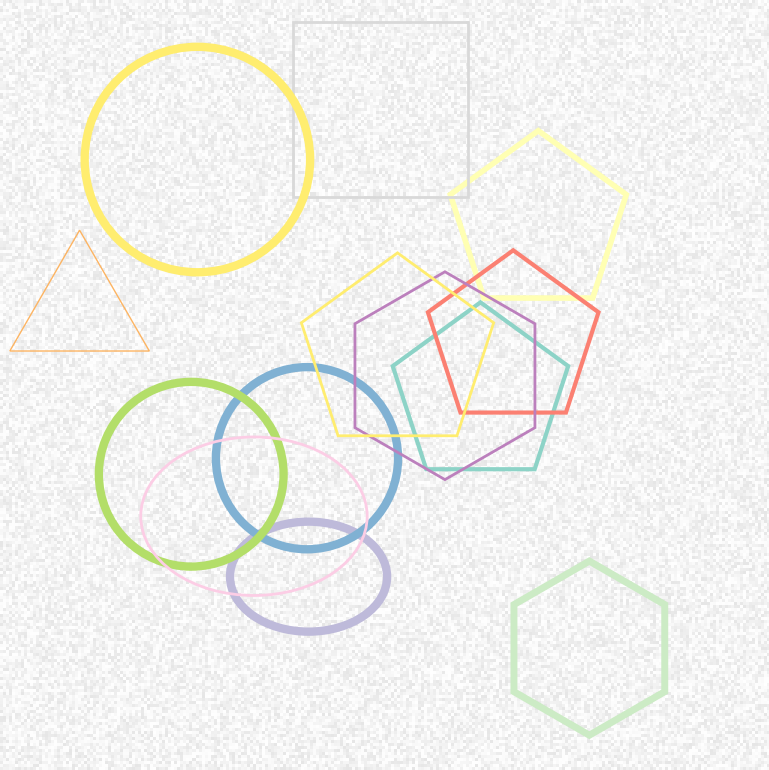[{"shape": "pentagon", "thickness": 1.5, "radius": 0.6, "center": [0.624, 0.488]}, {"shape": "pentagon", "thickness": 2, "radius": 0.6, "center": [0.699, 0.71]}, {"shape": "oval", "thickness": 3, "radius": 0.51, "center": [0.401, 0.251]}, {"shape": "pentagon", "thickness": 1.5, "radius": 0.58, "center": [0.667, 0.558]}, {"shape": "circle", "thickness": 3, "radius": 0.59, "center": [0.399, 0.405]}, {"shape": "triangle", "thickness": 0.5, "radius": 0.52, "center": [0.103, 0.596]}, {"shape": "circle", "thickness": 3, "radius": 0.6, "center": [0.248, 0.384]}, {"shape": "oval", "thickness": 1, "radius": 0.74, "center": [0.33, 0.33]}, {"shape": "square", "thickness": 1, "radius": 0.57, "center": [0.494, 0.857]}, {"shape": "hexagon", "thickness": 1, "radius": 0.67, "center": [0.578, 0.512]}, {"shape": "hexagon", "thickness": 2.5, "radius": 0.57, "center": [0.765, 0.158]}, {"shape": "pentagon", "thickness": 1, "radius": 0.66, "center": [0.516, 0.54]}, {"shape": "circle", "thickness": 3, "radius": 0.73, "center": [0.256, 0.793]}]